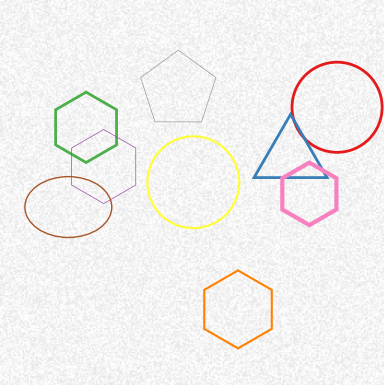[{"shape": "circle", "thickness": 2, "radius": 0.59, "center": [0.875, 0.721]}, {"shape": "triangle", "thickness": 2, "radius": 0.55, "center": [0.755, 0.593]}, {"shape": "hexagon", "thickness": 2, "radius": 0.46, "center": [0.224, 0.669]}, {"shape": "hexagon", "thickness": 0.5, "radius": 0.48, "center": [0.269, 0.567]}, {"shape": "hexagon", "thickness": 1.5, "radius": 0.51, "center": [0.618, 0.196]}, {"shape": "circle", "thickness": 1.5, "radius": 0.6, "center": [0.502, 0.527]}, {"shape": "oval", "thickness": 1, "radius": 0.56, "center": [0.177, 0.462]}, {"shape": "hexagon", "thickness": 3, "radius": 0.41, "center": [0.804, 0.496]}, {"shape": "pentagon", "thickness": 0.5, "radius": 0.51, "center": [0.463, 0.767]}]